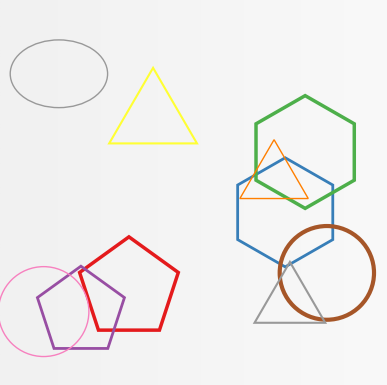[{"shape": "pentagon", "thickness": 2.5, "radius": 0.67, "center": [0.333, 0.251]}, {"shape": "hexagon", "thickness": 2, "radius": 0.71, "center": [0.736, 0.449]}, {"shape": "hexagon", "thickness": 2.5, "radius": 0.73, "center": [0.787, 0.605]}, {"shape": "pentagon", "thickness": 2, "radius": 0.59, "center": [0.209, 0.19]}, {"shape": "triangle", "thickness": 1, "radius": 0.51, "center": [0.707, 0.535]}, {"shape": "triangle", "thickness": 1.5, "radius": 0.65, "center": [0.395, 0.693]}, {"shape": "circle", "thickness": 3, "radius": 0.61, "center": [0.843, 0.291]}, {"shape": "circle", "thickness": 1, "radius": 0.58, "center": [0.113, 0.191]}, {"shape": "triangle", "thickness": 1.5, "radius": 0.53, "center": [0.748, 0.214]}, {"shape": "oval", "thickness": 1, "radius": 0.63, "center": [0.152, 0.808]}]